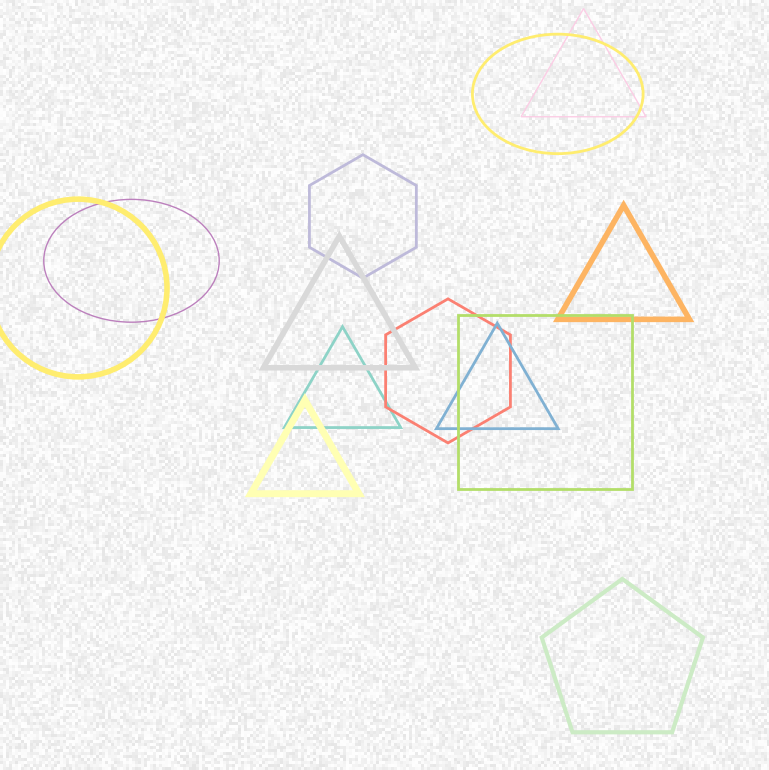[{"shape": "triangle", "thickness": 1, "radius": 0.44, "center": [0.445, 0.488]}, {"shape": "triangle", "thickness": 2.5, "radius": 0.41, "center": [0.396, 0.399]}, {"shape": "hexagon", "thickness": 1, "radius": 0.4, "center": [0.471, 0.719]}, {"shape": "hexagon", "thickness": 1, "radius": 0.47, "center": [0.582, 0.518]}, {"shape": "triangle", "thickness": 1, "radius": 0.46, "center": [0.646, 0.489]}, {"shape": "triangle", "thickness": 2, "radius": 0.49, "center": [0.81, 0.635]}, {"shape": "square", "thickness": 1, "radius": 0.57, "center": [0.708, 0.478]}, {"shape": "triangle", "thickness": 0.5, "radius": 0.47, "center": [0.758, 0.895]}, {"shape": "triangle", "thickness": 2, "radius": 0.57, "center": [0.441, 0.579]}, {"shape": "oval", "thickness": 0.5, "radius": 0.57, "center": [0.171, 0.661]}, {"shape": "pentagon", "thickness": 1.5, "radius": 0.55, "center": [0.808, 0.138]}, {"shape": "circle", "thickness": 2, "radius": 0.58, "center": [0.101, 0.626]}, {"shape": "oval", "thickness": 1, "radius": 0.55, "center": [0.724, 0.878]}]